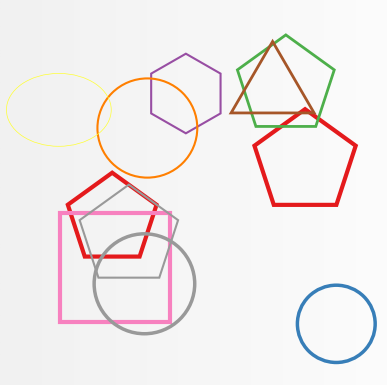[{"shape": "pentagon", "thickness": 3, "radius": 0.6, "center": [0.29, 0.431]}, {"shape": "pentagon", "thickness": 3, "radius": 0.69, "center": [0.787, 0.579]}, {"shape": "circle", "thickness": 2.5, "radius": 0.5, "center": [0.868, 0.159]}, {"shape": "pentagon", "thickness": 2, "radius": 0.66, "center": [0.738, 0.778]}, {"shape": "hexagon", "thickness": 1.5, "radius": 0.52, "center": [0.48, 0.757]}, {"shape": "circle", "thickness": 1.5, "radius": 0.64, "center": [0.38, 0.667]}, {"shape": "oval", "thickness": 0.5, "radius": 0.68, "center": [0.152, 0.715]}, {"shape": "triangle", "thickness": 2, "radius": 0.62, "center": [0.703, 0.769]}, {"shape": "square", "thickness": 3, "radius": 0.71, "center": [0.296, 0.305]}, {"shape": "circle", "thickness": 2.5, "radius": 0.65, "center": [0.373, 0.263]}, {"shape": "pentagon", "thickness": 1.5, "radius": 0.67, "center": [0.333, 0.387]}]